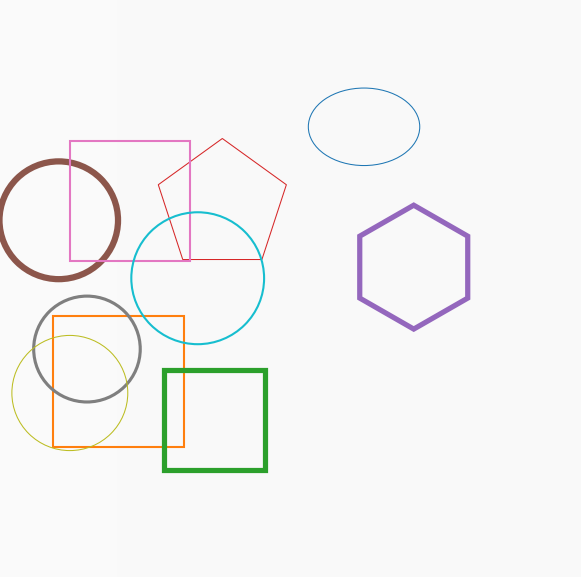[{"shape": "oval", "thickness": 0.5, "radius": 0.48, "center": [0.626, 0.78]}, {"shape": "square", "thickness": 1, "radius": 0.56, "center": [0.204, 0.339]}, {"shape": "square", "thickness": 2.5, "radius": 0.43, "center": [0.369, 0.271]}, {"shape": "pentagon", "thickness": 0.5, "radius": 0.58, "center": [0.383, 0.643]}, {"shape": "hexagon", "thickness": 2.5, "radius": 0.54, "center": [0.712, 0.537]}, {"shape": "circle", "thickness": 3, "radius": 0.51, "center": [0.101, 0.618]}, {"shape": "square", "thickness": 1, "radius": 0.52, "center": [0.223, 0.651]}, {"shape": "circle", "thickness": 1.5, "radius": 0.46, "center": [0.15, 0.395]}, {"shape": "circle", "thickness": 0.5, "radius": 0.5, "center": [0.12, 0.319]}, {"shape": "circle", "thickness": 1, "radius": 0.57, "center": [0.34, 0.517]}]